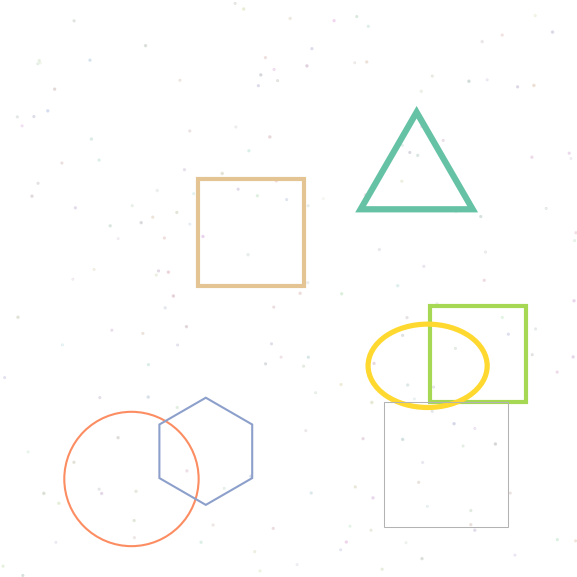[{"shape": "triangle", "thickness": 3, "radius": 0.56, "center": [0.721, 0.693]}, {"shape": "circle", "thickness": 1, "radius": 0.58, "center": [0.228, 0.17]}, {"shape": "hexagon", "thickness": 1, "radius": 0.46, "center": [0.356, 0.218]}, {"shape": "square", "thickness": 2, "radius": 0.42, "center": [0.827, 0.386]}, {"shape": "oval", "thickness": 2.5, "radius": 0.52, "center": [0.74, 0.366]}, {"shape": "square", "thickness": 2, "radius": 0.46, "center": [0.435, 0.596]}, {"shape": "square", "thickness": 0.5, "radius": 0.54, "center": [0.772, 0.195]}]